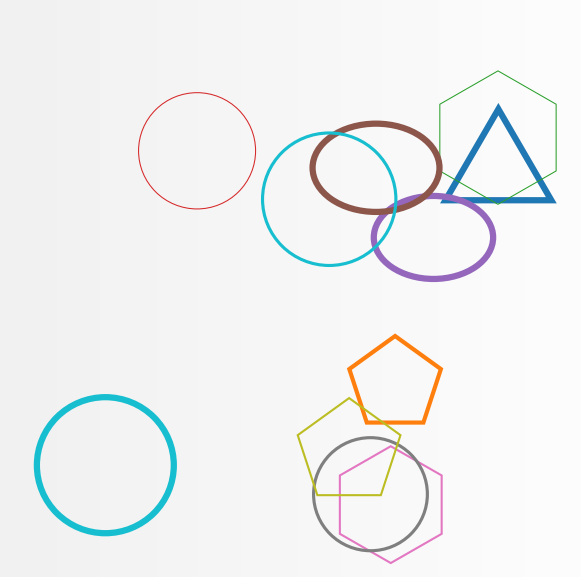[{"shape": "triangle", "thickness": 3, "radius": 0.53, "center": [0.857, 0.705]}, {"shape": "pentagon", "thickness": 2, "radius": 0.41, "center": [0.68, 0.334]}, {"shape": "hexagon", "thickness": 0.5, "radius": 0.58, "center": [0.857, 0.761]}, {"shape": "circle", "thickness": 0.5, "radius": 0.5, "center": [0.339, 0.738]}, {"shape": "oval", "thickness": 3, "radius": 0.51, "center": [0.746, 0.588]}, {"shape": "oval", "thickness": 3, "radius": 0.55, "center": [0.647, 0.709]}, {"shape": "hexagon", "thickness": 1, "radius": 0.51, "center": [0.672, 0.125]}, {"shape": "circle", "thickness": 1.5, "radius": 0.49, "center": [0.637, 0.143]}, {"shape": "pentagon", "thickness": 1, "radius": 0.46, "center": [0.601, 0.217]}, {"shape": "circle", "thickness": 1.5, "radius": 0.57, "center": [0.566, 0.654]}, {"shape": "circle", "thickness": 3, "radius": 0.59, "center": [0.181, 0.194]}]